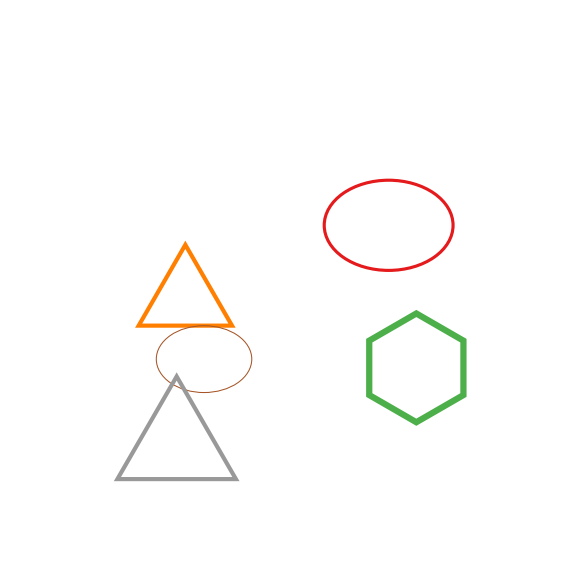[{"shape": "oval", "thickness": 1.5, "radius": 0.56, "center": [0.673, 0.609]}, {"shape": "hexagon", "thickness": 3, "radius": 0.47, "center": [0.721, 0.362]}, {"shape": "triangle", "thickness": 2, "radius": 0.47, "center": [0.321, 0.482]}, {"shape": "oval", "thickness": 0.5, "radius": 0.41, "center": [0.353, 0.377]}, {"shape": "triangle", "thickness": 2, "radius": 0.59, "center": [0.306, 0.229]}]